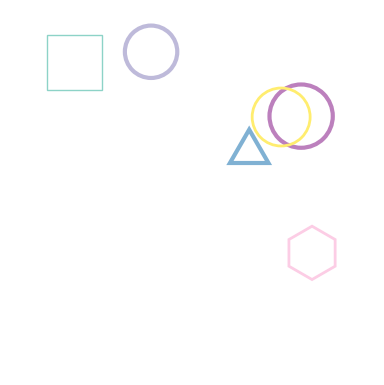[{"shape": "square", "thickness": 1, "radius": 0.36, "center": [0.194, 0.837]}, {"shape": "circle", "thickness": 3, "radius": 0.34, "center": [0.392, 0.866]}, {"shape": "triangle", "thickness": 3, "radius": 0.29, "center": [0.647, 0.606]}, {"shape": "hexagon", "thickness": 2, "radius": 0.35, "center": [0.81, 0.343]}, {"shape": "circle", "thickness": 3, "radius": 0.41, "center": [0.782, 0.698]}, {"shape": "circle", "thickness": 2, "radius": 0.38, "center": [0.73, 0.696]}]